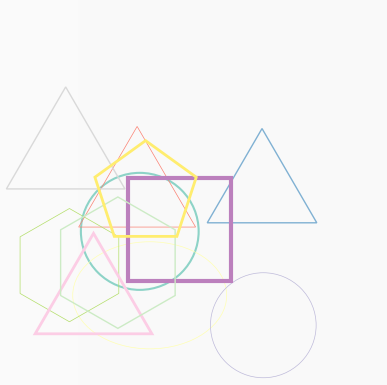[{"shape": "circle", "thickness": 1.5, "radius": 0.76, "center": [0.361, 0.399]}, {"shape": "oval", "thickness": 0.5, "radius": 0.99, "center": [0.386, 0.233]}, {"shape": "circle", "thickness": 0.5, "radius": 0.68, "center": [0.679, 0.155]}, {"shape": "triangle", "thickness": 0.5, "radius": 0.87, "center": [0.354, 0.497]}, {"shape": "triangle", "thickness": 1, "radius": 0.82, "center": [0.676, 0.503]}, {"shape": "hexagon", "thickness": 0.5, "radius": 0.74, "center": [0.179, 0.311]}, {"shape": "triangle", "thickness": 2, "radius": 0.87, "center": [0.241, 0.22]}, {"shape": "triangle", "thickness": 1, "radius": 0.88, "center": [0.169, 0.598]}, {"shape": "square", "thickness": 3, "radius": 0.67, "center": [0.463, 0.405]}, {"shape": "hexagon", "thickness": 1, "radius": 0.85, "center": [0.304, 0.318]}, {"shape": "pentagon", "thickness": 2, "radius": 0.69, "center": [0.376, 0.497]}]